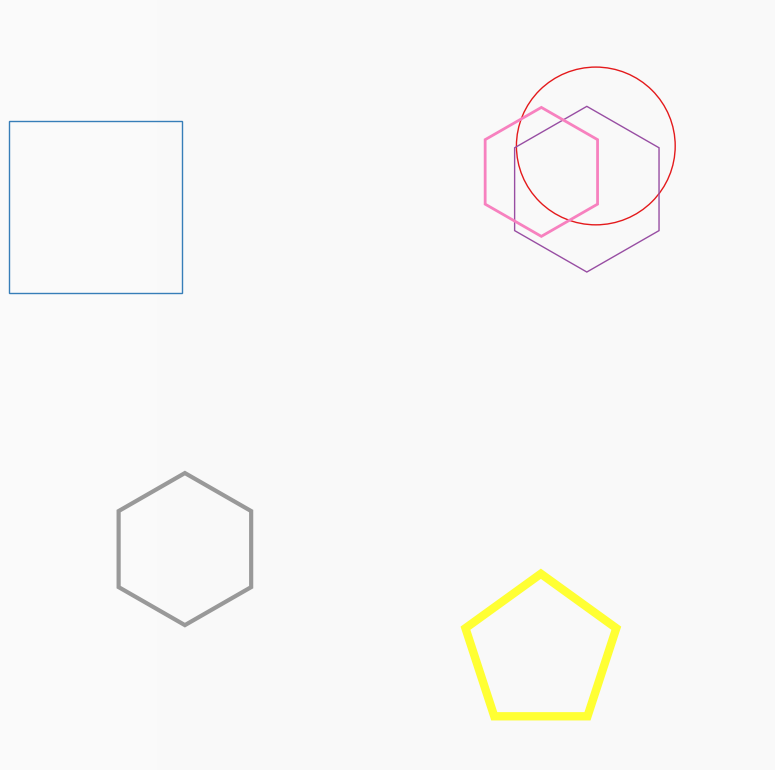[{"shape": "circle", "thickness": 0.5, "radius": 0.51, "center": [0.769, 0.81]}, {"shape": "square", "thickness": 0.5, "radius": 0.56, "center": [0.123, 0.731]}, {"shape": "hexagon", "thickness": 0.5, "radius": 0.54, "center": [0.757, 0.754]}, {"shape": "pentagon", "thickness": 3, "radius": 0.51, "center": [0.698, 0.153]}, {"shape": "hexagon", "thickness": 1, "radius": 0.42, "center": [0.699, 0.777]}, {"shape": "hexagon", "thickness": 1.5, "radius": 0.49, "center": [0.239, 0.287]}]